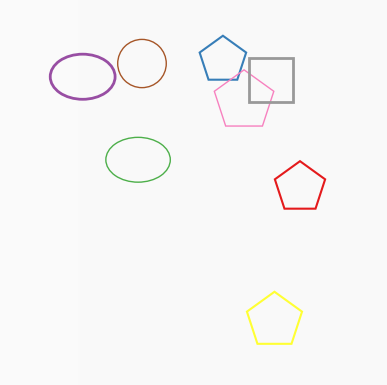[{"shape": "pentagon", "thickness": 1.5, "radius": 0.34, "center": [0.774, 0.513]}, {"shape": "pentagon", "thickness": 1.5, "radius": 0.32, "center": [0.575, 0.844]}, {"shape": "oval", "thickness": 1, "radius": 0.42, "center": [0.356, 0.585]}, {"shape": "oval", "thickness": 2, "radius": 0.42, "center": [0.213, 0.801]}, {"shape": "pentagon", "thickness": 1.5, "radius": 0.37, "center": [0.708, 0.167]}, {"shape": "circle", "thickness": 1, "radius": 0.31, "center": [0.366, 0.835]}, {"shape": "pentagon", "thickness": 1, "radius": 0.4, "center": [0.63, 0.738]}, {"shape": "square", "thickness": 2, "radius": 0.29, "center": [0.7, 0.791]}]